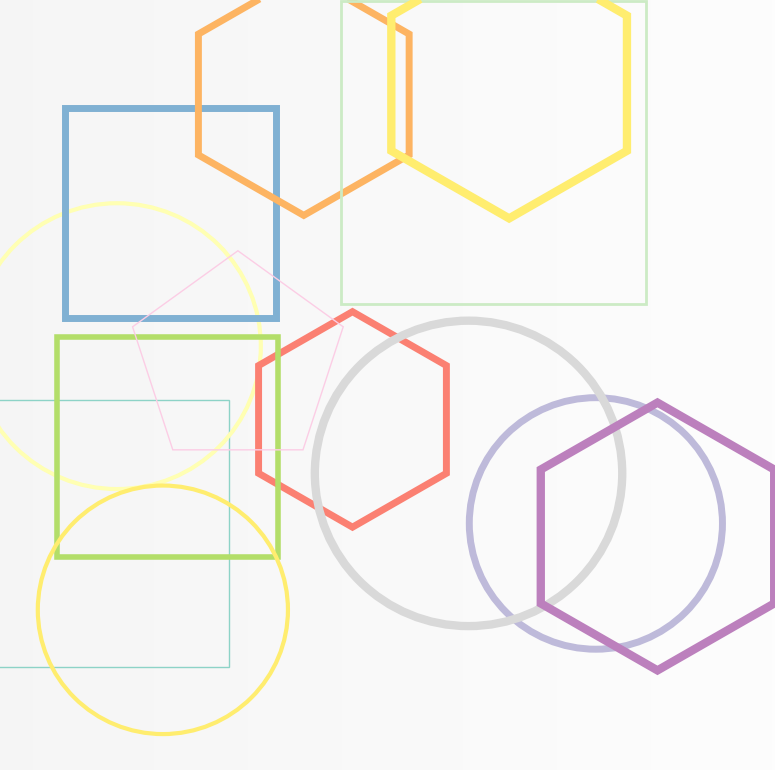[{"shape": "square", "thickness": 0.5, "radius": 0.87, "center": [0.122, 0.307]}, {"shape": "circle", "thickness": 1.5, "radius": 0.93, "center": [0.151, 0.55]}, {"shape": "circle", "thickness": 2.5, "radius": 0.82, "center": [0.769, 0.32]}, {"shape": "hexagon", "thickness": 2.5, "radius": 0.7, "center": [0.455, 0.455]}, {"shape": "square", "thickness": 2.5, "radius": 0.68, "center": [0.22, 0.723]}, {"shape": "hexagon", "thickness": 2.5, "radius": 0.78, "center": [0.392, 0.877]}, {"shape": "square", "thickness": 2, "radius": 0.71, "center": [0.216, 0.42]}, {"shape": "pentagon", "thickness": 0.5, "radius": 0.71, "center": [0.307, 0.531]}, {"shape": "circle", "thickness": 3, "radius": 0.99, "center": [0.605, 0.385]}, {"shape": "hexagon", "thickness": 3, "radius": 0.87, "center": [0.848, 0.303]}, {"shape": "square", "thickness": 1, "radius": 0.98, "center": [0.637, 0.802]}, {"shape": "hexagon", "thickness": 3, "radius": 0.88, "center": [0.657, 0.892]}, {"shape": "circle", "thickness": 1.5, "radius": 0.81, "center": [0.21, 0.208]}]